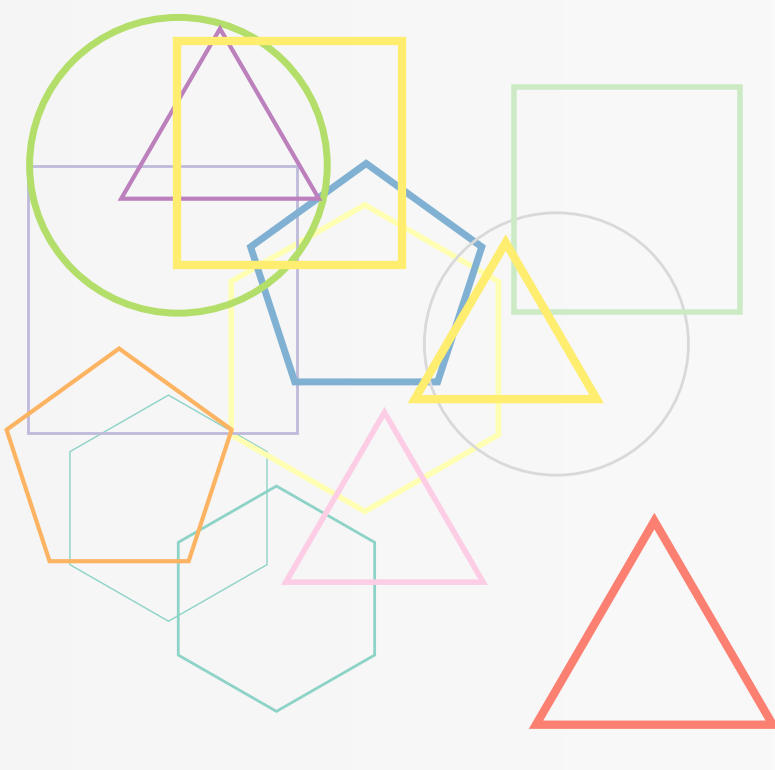[{"shape": "hexagon", "thickness": 0.5, "radius": 0.73, "center": [0.217, 0.34]}, {"shape": "hexagon", "thickness": 1, "radius": 0.73, "center": [0.357, 0.222]}, {"shape": "hexagon", "thickness": 2, "radius": 1.0, "center": [0.471, 0.535]}, {"shape": "square", "thickness": 1, "radius": 0.87, "center": [0.21, 0.611]}, {"shape": "triangle", "thickness": 3, "radius": 0.88, "center": [0.844, 0.147]}, {"shape": "pentagon", "thickness": 2.5, "radius": 0.78, "center": [0.473, 0.631]}, {"shape": "pentagon", "thickness": 1.5, "radius": 0.76, "center": [0.154, 0.395]}, {"shape": "circle", "thickness": 2.5, "radius": 0.96, "center": [0.23, 0.785]}, {"shape": "triangle", "thickness": 2, "radius": 0.73, "center": [0.496, 0.317]}, {"shape": "circle", "thickness": 1, "radius": 0.85, "center": [0.718, 0.553]}, {"shape": "triangle", "thickness": 1.5, "radius": 0.74, "center": [0.284, 0.816]}, {"shape": "square", "thickness": 2, "radius": 0.73, "center": [0.809, 0.741]}, {"shape": "square", "thickness": 3, "radius": 0.73, "center": [0.373, 0.801]}, {"shape": "triangle", "thickness": 3, "radius": 0.68, "center": [0.653, 0.549]}]